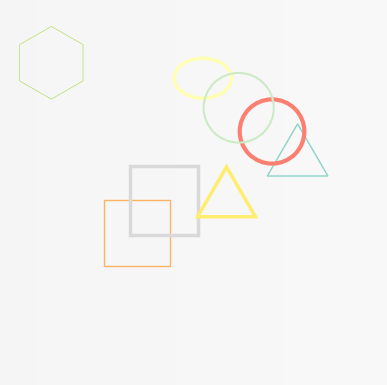[{"shape": "triangle", "thickness": 1, "radius": 0.45, "center": [0.768, 0.588]}, {"shape": "oval", "thickness": 2.5, "radius": 0.37, "center": [0.523, 0.797]}, {"shape": "circle", "thickness": 3, "radius": 0.42, "center": [0.702, 0.658]}, {"shape": "square", "thickness": 1, "radius": 0.43, "center": [0.354, 0.394]}, {"shape": "hexagon", "thickness": 0.5, "radius": 0.47, "center": [0.133, 0.837]}, {"shape": "square", "thickness": 2.5, "radius": 0.44, "center": [0.423, 0.479]}, {"shape": "circle", "thickness": 1.5, "radius": 0.45, "center": [0.616, 0.72]}, {"shape": "triangle", "thickness": 2.5, "radius": 0.43, "center": [0.585, 0.48]}]